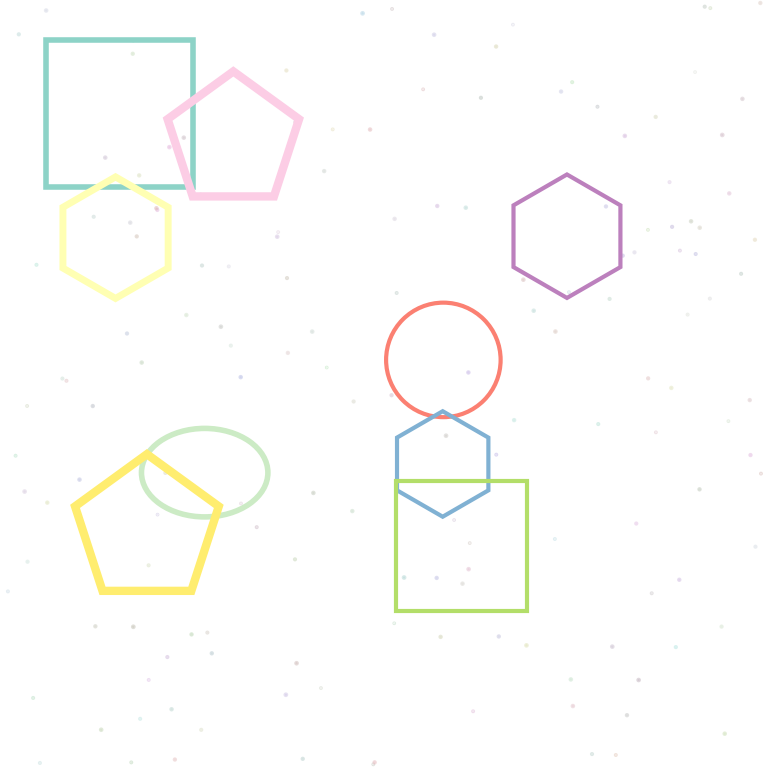[{"shape": "square", "thickness": 2, "radius": 0.48, "center": [0.155, 0.853]}, {"shape": "hexagon", "thickness": 2.5, "radius": 0.39, "center": [0.15, 0.691]}, {"shape": "circle", "thickness": 1.5, "radius": 0.37, "center": [0.576, 0.533]}, {"shape": "hexagon", "thickness": 1.5, "radius": 0.34, "center": [0.575, 0.397]}, {"shape": "square", "thickness": 1.5, "radius": 0.42, "center": [0.599, 0.291]}, {"shape": "pentagon", "thickness": 3, "radius": 0.45, "center": [0.303, 0.818]}, {"shape": "hexagon", "thickness": 1.5, "radius": 0.4, "center": [0.736, 0.693]}, {"shape": "oval", "thickness": 2, "radius": 0.41, "center": [0.266, 0.386]}, {"shape": "pentagon", "thickness": 3, "radius": 0.49, "center": [0.191, 0.312]}]